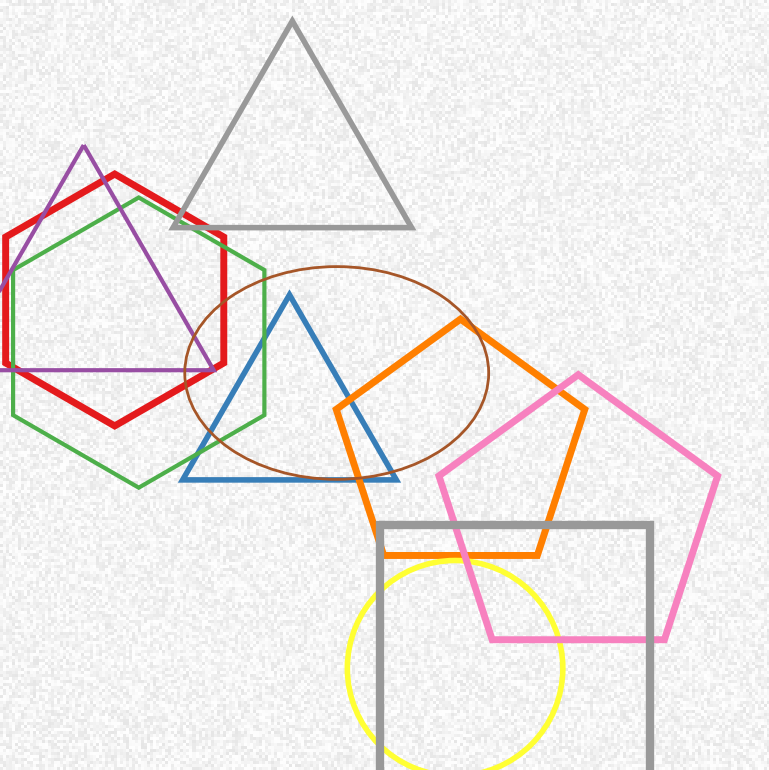[{"shape": "hexagon", "thickness": 2.5, "radius": 0.82, "center": [0.149, 0.61]}, {"shape": "triangle", "thickness": 2, "radius": 0.8, "center": [0.376, 0.457]}, {"shape": "hexagon", "thickness": 1.5, "radius": 0.94, "center": [0.18, 0.555]}, {"shape": "triangle", "thickness": 1.5, "radius": 0.97, "center": [0.109, 0.617]}, {"shape": "pentagon", "thickness": 2.5, "radius": 0.85, "center": [0.598, 0.416]}, {"shape": "circle", "thickness": 2, "radius": 0.7, "center": [0.591, 0.132]}, {"shape": "oval", "thickness": 1, "radius": 0.99, "center": [0.437, 0.516]}, {"shape": "pentagon", "thickness": 2.5, "radius": 0.95, "center": [0.751, 0.323]}, {"shape": "triangle", "thickness": 2, "radius": 0.89, "center": [0.38, 0.794]}, {"shape": "square", "thickness": 3, "radius": 0.88, "center": [0.669, 0.142]}]